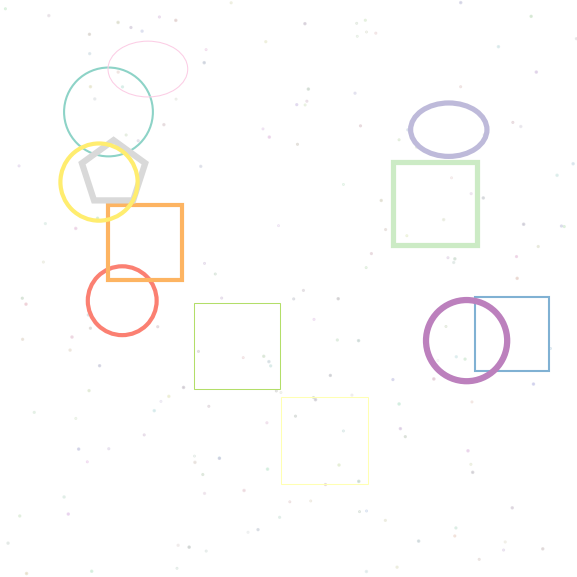[{"shape": "circle", "thickness": 1, "radius": 0.38, "center": [0.188, 0.805]}, {"shape": "square", "thickness": 0.5, "radius": 0.38, "center": [0.562, 0.237]}, {"shape": "oval", "thickness": 2.5, "radius": 0.33, "center": [0.777, 0.775]}, {"shape": "circle", "thickness": 2, "radius": 0.3, "center": [0.212, 0.478]}, {"shape": "square", "thickness": 1, "radius": 0.32, "center": [0.887, 0.421]}, {"shape": "square", "thickness": 2, "radius": 0.32, "center": [0.251, 0.579]}, {"shape": "square", "thickness": 0.5, "radius": 0.37, "center": [0.411, 0.4]}, {"shape": "oval", "thickness": 0.5, "radius": 0.35, "center": [0.256, 0.88]}, {"shape": "pentagon", "thickness": 3, "radius": 0.29, "center": [0.197, 0.699]}, {"shape": "circle", "thickness": 3, "radius": 0.35, "center": [0.808, 0.409]}, {"shape": "square", "thickness": 2.5, "radius": 0.36, "center": [0.753, 0.646]}, {"shape": "circle", "thickness": 2, "radius": 0.33, "center": [0.171, 0.684]}]